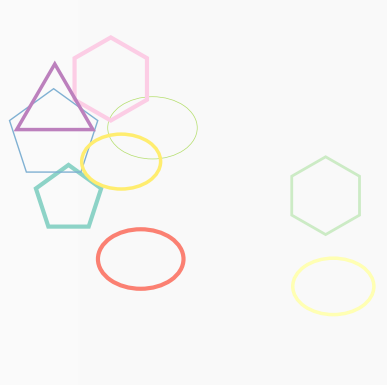[{"shape": "pentagon", "thickness": 3, "radius": 0.44, "center": [0.177, 0.483]}, {"shape": "oval", "thickness": 2.5, "radius": 0.52, "center": [0.86, 0.256]}, {"shape": "oval", "thickness": 3, "radius": 0.55, "center": [0.363, 0.327]}, {"shape": "pentagon", "thickness": 1, "radius": 0.6, "center": [0.138, 0.65]}, {"shape": "oval", "thickness": 0.5, "radius": 0.58, "center": [0.394, 0.668]}, {"shape": "hexagon", "thickness": 3, "radius": 0.54, "center": [0.286, 0.795]}, {"shape": "triangle", "thickness": 2.5, "radius": 0.57, "center": [0.141, 0.72]}, {"shape": "hexagon", "thickness": 2, "radius": 0.5, "center": [0.84, 0.492]}, {"shape": "oval", "thickness": 2.5, "radius": 0.51, "center": [0.313, 0.58]}]